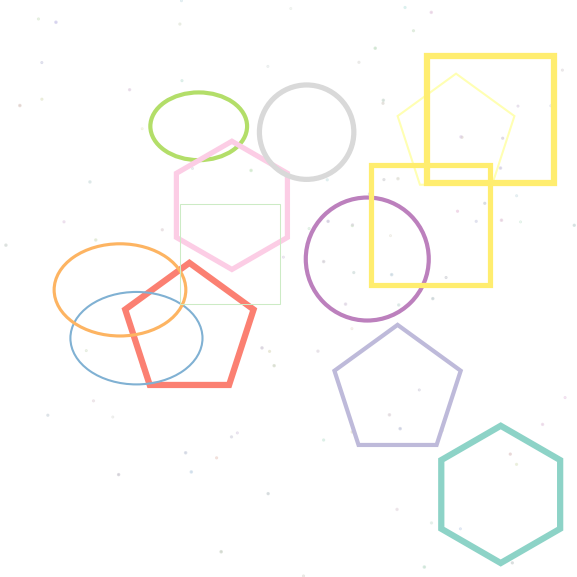[{"shape": "hexagon", "thickness": 3, "radius": 0.59, "center": [0.867, 0.143]}, {"shape": "pentagon", "thickness": 1, "radius": 0.53, "center": [0.79, 0.765]}, {"shape": "pentagon", "thickness": 2, "radius": 0.57, "center": [0.688, 0.322]}, {"shape": "pentagon", "thickness": 3, "radius": 0.58, "center": [0.328, 0.427]}, {"shape": "oval", "thickness": 1, "radius": 0.57, "center": [0.236, 0.414]}, {"shape": "oval", "thickness": 1.5, "radius": 0.57, "center": [0.208, 0.497]}, {"shape": "oval", "thickness": 2, "radius": 0.42, "center": [0.344, 0.78]}, {"shape": "hexagon", "thickness": 2.5, "radius": 0.56, "center": [0.402, 0.644]}, {"shape": "circle", "thickness": 2.5, "radius": 0.41, "center": [0.531, 0.77]}, {"shape": "circle", "thickness": 2, "radius": 0.53, "center": [0.636, 0.551]}, {"shape": "square", "thickness": 0.5, "radius": 0.44, "center": [0.398, 0.56]}, {"shape": "square", "thickness": 3, "radius": 0.55, "center": [0.849, 0.792]}, {"shape": "square", "thickness": 2.5, "radius": 0.52, "center": [0.745, 0.61]}]